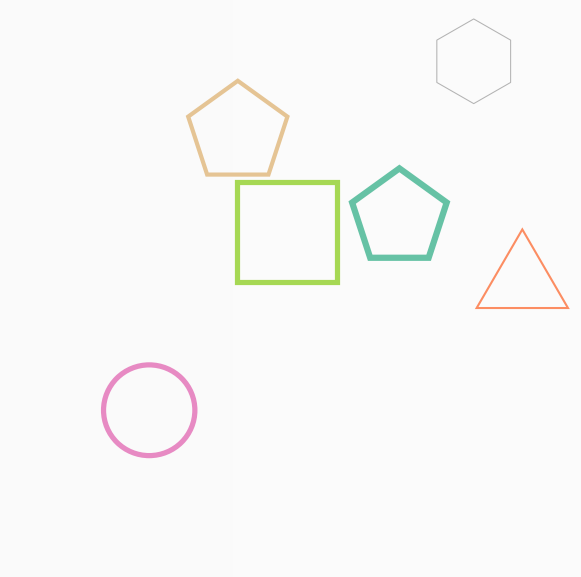[{"shape": "pentagon", "thickness": 3, "radius": 0.43, "center": [0.687, 0.622]}, {"shape": "triangle", "thickness": 1, "radius": 0.45, "center": [0.899, 0.511]}, {"shape": "circle", "thickness": 2.5, "radius": 0.39, "center": [0.257, 0.289]}, {"shape": "square", "thickness": 2.5, "radius": 0.43, "center": [0.493, 0.597]}, {"shape": "pentagon", "thickness": 2, "radius": 0.45, "center": [0.409, 0.769]}, {"shape": "hexagon", "thickness": 0.5, "radius": 0.37, "center": [0.815, 0.893]}]